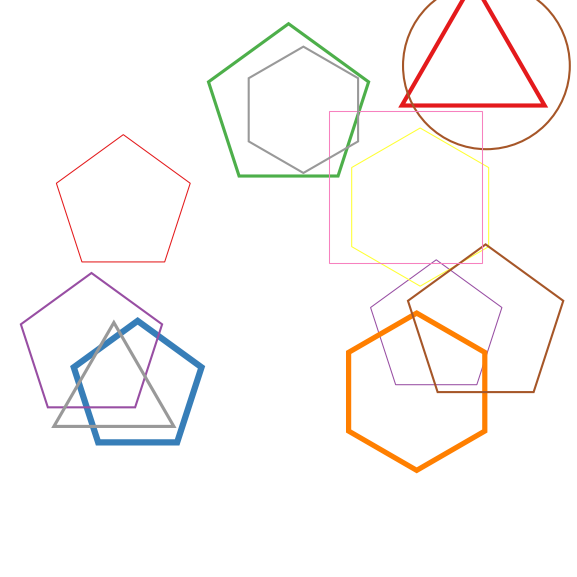[{"shape": "pentagon", "thickness": 0.5, "radius": 0.61, "center": [0.214, 0.644]}, {"shape": "triangle", "thickness": 2, "radius": 0.71, "center": [0.819, 0.888]}, {"shape": "pentagon", "thickness": 3, "radius": 0.58, "center": [0.238, 0.327]}, {"shape": "pentagon", "thickness": 1.5, "radius": 0.73, "center": [0.5, 0.812]}, {"shape": "pentagon", "thickness": 0.5, "radius": 0.6, "center": [0.755, 0.43]}, {"shape": "pentagon", "thickness": 1, "radius": 0.64, "center": [0.158, 0.398]}, {"shape": "hexagon", "thickness": 2.5, "radius": 0.68, "center": [0.722, 0.321]}, {"shape": "hexagon", "thickness": 0.5, "radius": 0.68, "center": [0.728, 0.641]}, {"shape": "circle", "thickness": 1, "radius": 0.72, "center": [0.842, 0.885]}, {"shape": "pentagon", "thickness": 1, "radius": 0.71, "center": [0.841, 0.435]}, {"shape": "square", "thickness": 0.5, "radius": 0.66, "center": [0.702, 0.676]}, {"shape": "hexagon", "thickness": 1, "radius": 0.55, "center": [0.525, 0.809]}, {"shape": "triangle", "thickness": 1.5, "radius": 0.6, "center": [0.197, 0.321]}]